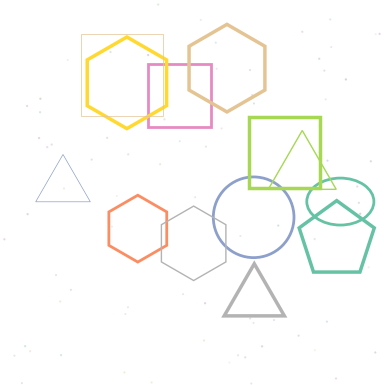[{"shape": "oval", "thickness": 2, "radius": 0.44, "center": [0.884, 0.476]}, {"shape": "pentagon", "thickness": 2.5, "radius": 0.51, "center": [0.875, 0.376]}, {"shape": "hexagon", "thickness": 2, "radius": 0.43, "center": [0.358, 0.406]}, {"shape": "circle", "thickness": 2, "radius": 0.52, "center": [0.659, 0.436]}, {"shape": "triangle", "thickness": 0.5, "radius": 0.41, "center": [0.164, 0.517]}, {"shape": "square", "thickness": 2, "radius": 0.41, "center": [0.466, 0.751]}, {"shape": "triangle", "thickness": 1, "radius": 0.51, "center": [0.785, 0.559]}, {"shape": "square", "thickness": 2.5, "radius": 0.46, "center": [0.739, 0.603]}, {"shape": "hexagon", "thickness": 2.5, "radius": 0.59, "center": [0.33, 0.785]}, {"shape": "square", "thickness": 0.5, "radius": 0.53, "center": [0.317, 0.805]}, {"shape": "hexagon", "thickness": 2.5, "radius": 0.57, "center": [0.59, 0.823]}, {"shape": "hexagon", "thickness": 1, "radius": 0.48, "center": [0.503, 0.368]}, {"shape": "triangle", "thickness": 2.5, "radius": 0.45, "center": [0.66, 0.225]}]